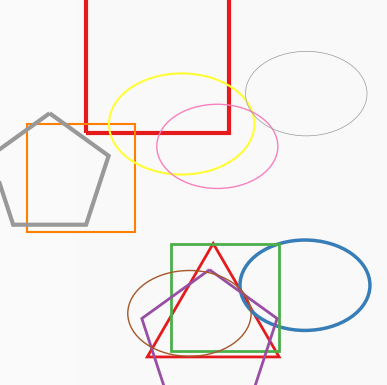[{"shape": "square", "thickness": 3, "radius": 0.92, "center": [0.406, 0.838]}, {"shape": "triangle", "thickness": 2, "radius": 0.98, "center": [0.55, 0.171]}, {"shape": "oval", "thickness": 2.5, "radius": 0.84, "center": [0.787, 0.259]}, {"shape": "square", "thickness": 2, "radius": 0.7, "center": [0.581, 0.228]}, {"shape": "pentagon", "thickness": 2, "radius": 0.92, "center": [0.541, 0.116]}, {"shape": "square", "thickness": 1.5, "radius": 0.7, "center": [0.208, 0.537]}, {"shape": "oval", "thickness": 1.5, "radius": 0.94, "center": [0.469, 0.678]}, {"shape": "oval", "thickness": 1, "radius": 0.8, "center": [0.489, 0.186]}, {"shape": "oval", "thickness": 1, "radius": 0.78, "center": [0.561, 0.62]}, {"shape": "oval", "thickness": 0.5, "radius": 0.78, "center": [0.79, 0.757]}, {"shape": "pentagon", "thickness": 3, "radius": 0.8, "center": [0.128, 0.546]}]